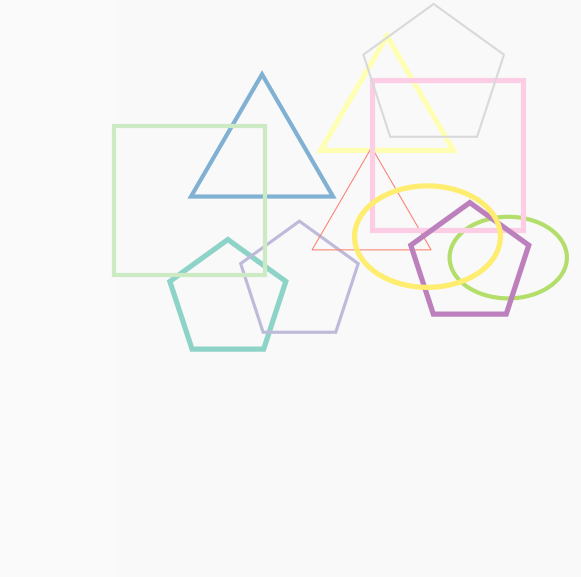[{"shape": "pentagon", "thickness": 2.5, "radius": 0.52, "center": [0.392, 0.479]}, {"shape": "triangle", "thickness": 2.5, "radius": 0.66, "center": [0.666, 0.805]}, {"shape": "pentagon", "thickness": 1.5, "radius": 0.53, "center": [0.515, 0.51]}, {"shape": "triangle", "thickness": 0.5, "radius": 0.59, "center": [0.639, 0.626]}, {"shape": "triangle", "thickness": 2, "radius": 0.71, "center": [0.451, 0.729]}, {"shape": "oval", "thickness": 2, "radius": 0.5, "center": [0.874, 0.553]}, {"shape": "square", "thickness": 2.5, "radius": 0.65, "center": [0.769, 0.731]}, {"shape": "pentagon", "thickness": 1, "radius": 0.64, "center": [0.746, 0.865]}, {"shape": "pentagon", "thickness": 2.5, "radius": 0.53, "center": [0.808, 0.542]}, {"shape": "square", "thickness": 2, "radius": 0.65, "center": [0.325, 0.652]}, {"shape": "oval", "thickness": 2.5, "radius": 0.63, "center": [0.735, 0.589]}]